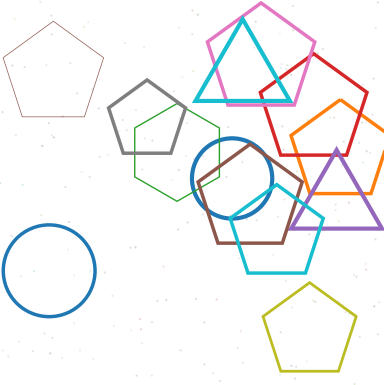[{"shape": "circle", "thickness": 3, "radius": 0.52, "center": [0.603, 0.536]}, {"shape": "circle", "thickness": 2.5, "radius": 0.6, "center": [0.128, 0.297]}, {"shape": "pentagon", "thickness": 2.5, "radius": 0.68, "center": [0.884, 0.606]}, {"shape": "hexagon", "thickness": 1, "radius": 0.63, "center": [0.46, 0.604]}, {"shape": "pentagon", "thickness": 2.5, "radius": 0.73, "center": [0.815, 0.715]}, {"shape": "triangle", "thickness": 3, "radius": 0.68, "center": [0.874, 0.474]}, {"shape": "pentagon", "thickness": 2.5, "radius": 0.71, "center": [0.65, 0.483]}, {"shape": "pentagon", "thickness": 0.5, "radius": 0.69, "center": [0.139, 0.808]}, {"shape": "pentagon", "thickness": 2.5, "radius": 0.73, "center": [0.678, 0.846]}, {"shape": "pentagon", "thickness": 2.5, "radius": 0.53, "center": [0.382, 0.687]}, {"shape": "pentagon", "thickness": 2, "radius": 0.64, "center": [0.804, 0.139]}, {"shape": "pentagon", "thickness": 2.5, "radius": 0.64, "center": [0.719, 0.393]}, {"shape": "triangle", "thickness": 3, "radius": 0.71, "center": [0.63, 0.809]}]